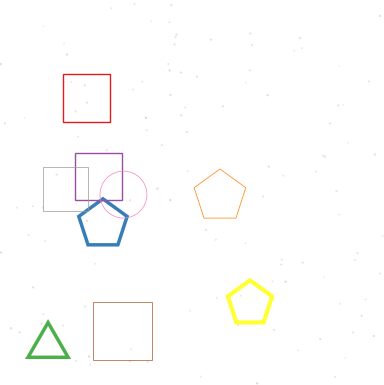[{"shape": "square", "thickness": 1, "radius": 0.31, "center": [0.224, 0.745]}, {"shape": "pentagon", "thickness": 2.5, "radius": 0.33, "center": [0.267, 0.417]}, {"shape": "triangle", "thickness": 2.5, "radius": 0.3, "center": [0.125, 0.102]}, {"shape": "square", "thickness": 1, "radius": 0.3, "center": [0.257, 0.542]}, {"shape": "pentagon", "thickness": 0.5, "radius": 0.35, "center": [0.571, 0.491]}, {"shape": "pentagon", "thickness": 3, "radius": 0.3, "center": [0.649, 0.212]}, {"shape": "square", "thickness": 0.5, "radius": 0.38, "center": [0.318, 0.141]}, {"shape": "circle", "thickness": 0.5, "radius": 0.3, "center": [0.321, 0.495]}, {"shape": "square", "thickness": 0.5, "radius": 0.29, "center": [0.17, 0.51]}]